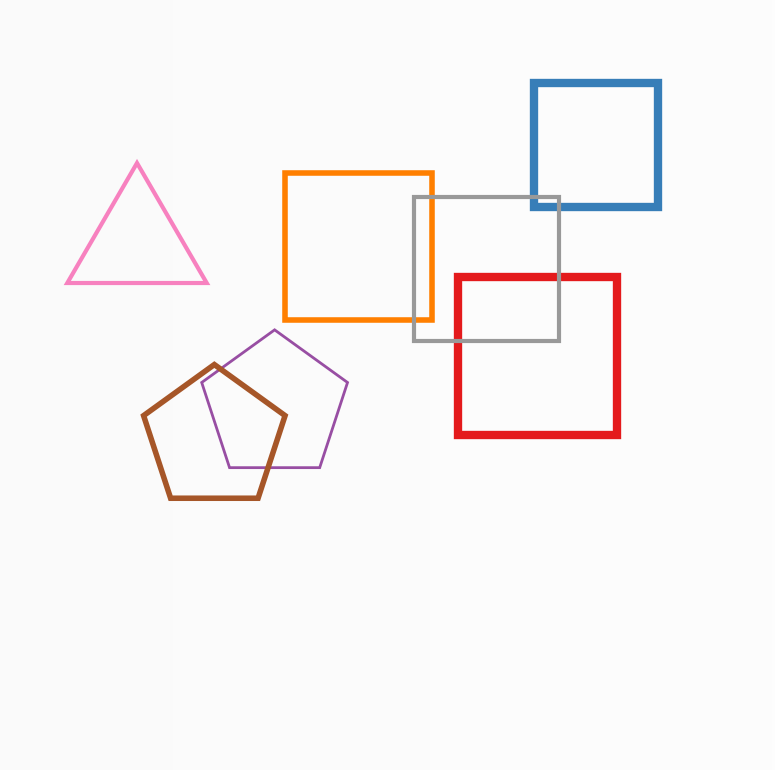[{"shape": "square", "thickness": 3, "radius": 0.51, "center": [0.693, 0.538]}, {"shape": "square", "thickness": 3, "radius": 0.4, "center": [0.769, 0.812]}, {"shape": "pentagon", "thickness": 1, "radius": 0.49, "center": [0.354, 0.473]}, {"shape": "square", "thickness": 2, "radius": 0.48, "center": [0.463, 0.68]}, {"shape": "pentagon", "thickness": 2, "radius": 0.48, "center": [0.277, 0.431]}, {"shape": "triangle", "thickness": 1.5, "radius": 0.52, "center": [0.177, 0.684]}, {"shape": "square", "thickness": 1.5, "radius": 0.47, "center": [0.628, 0.651]}]